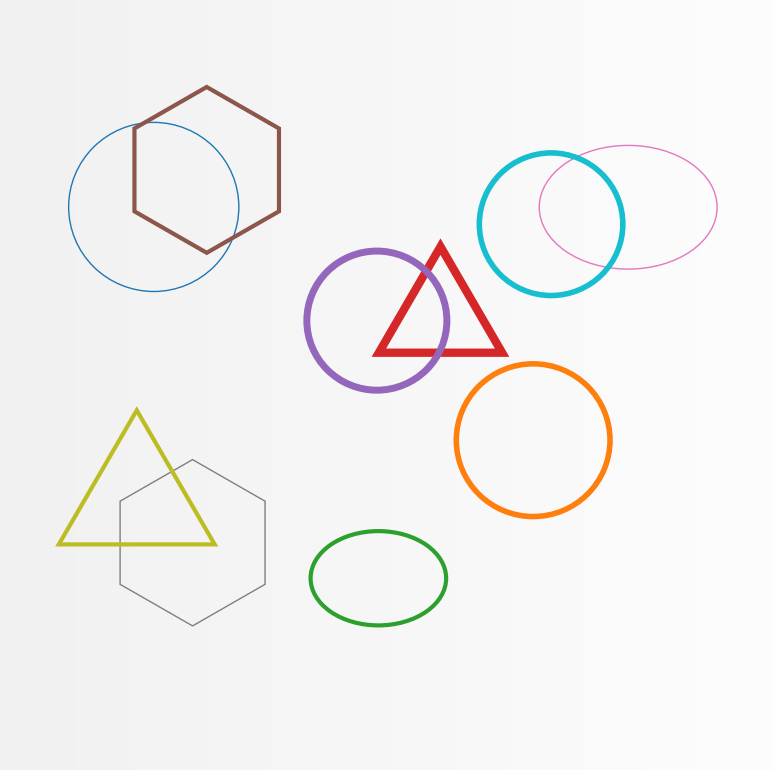[{"shape": "circle", "thickness": 0.5, "radius": 0.55, "center": [0.198, 0.731]}, {"shape": "circle", "thickness": 2, "radius": 0.5, "center": [0.688, 0.428]}, {"shape": "oval", "thickness": 1.5, "radius": 0.44, "center": [0.488, 0.249]}, {"shape": "triangle", "thickness": 3, "radius": 0.46, "center": [0.568, 0.588]}, {"shape": "circle", "thickness": 2.5, "radius": 0.45, "center": [0.486, 0.584]}, {"shape": "hexagon", "thickness": 1.5, "radius": 0.54, "center": [0.267, 0.779]}, {"shape": "oval", "thickness": 0.5, "radius": 0.57, "center": [0.811, 0.731]}, {"shape": "hexagon", "thickness": 0.5, "radius": 0.54, "center": [0.248, 0.295]}, {"shape": "triangle", "thickness": 1.5, "radius": 0.58, "center": [0.176, 0.351]}, {"shape": "circle", "thickness": 2, "radius": 0.46, "center": [0.711, 0.709]}]